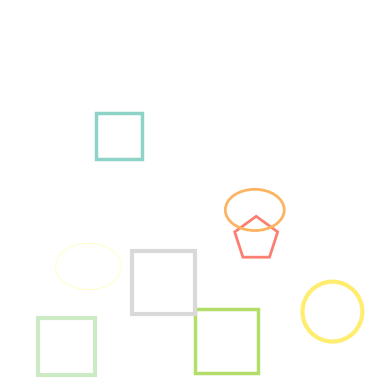[{"shape": "square", "thickness": 2.5, "radius": 0.3, "center": [0.31, 0.647]}, {"shape": "oval", "thickness": 0.5, "radius": 0.43, "center": [0.23, 0.308]}, {"shape": "pentagon", "thickness": 2, "radius": 0.29, "center": [0.665, 0.379]}, {"shape": "oval", "thickness": 2, "radius": 0.38, "center": [0.662, 0.455]}, {"shape": "square", "thickness": 2.5, "radius": 0.41, "center": [0.588, 0.114]}, {"shape": "square", "thickness": 3, "radius": 0.41, "center": [0.425, 0.266]}, {"shape": "square", "thickness": 3, "radius": 0.37, "center": [0.172, 0.1]}, {"shape": "circle", "thickness": 3, "radius": 0.39, "center": [0.863, 0.191]}]